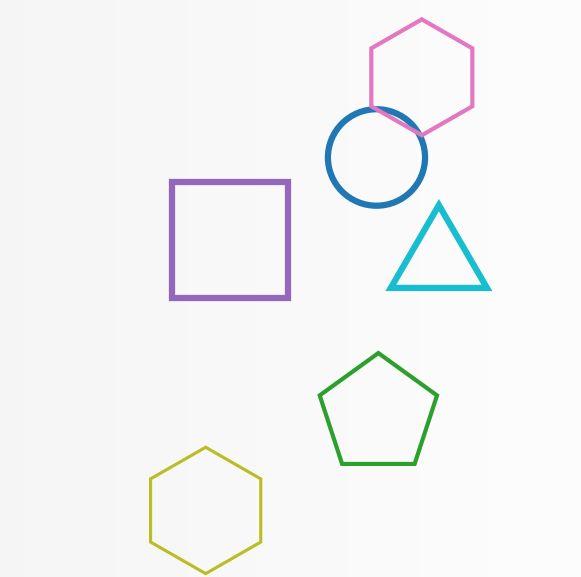[{"shape": "circle", "thickness": 3, "radius": 0.42, "center": [0.648, 0.726]}, {"shape": "pentagon", "thickness": 2, "radius": 0.53, "center": [0.651, 0.282]}, {"shape": "square", "thickness": 3, "radius": 0.5, "center": [0.395, 0.584]}, {"shape": "hexagon", "thickness": 2, "radius": 0.5, "center": [0.726, 0.865]}, {"shape": "hexagon", "thickness": 1.5, "radius": 0.55, "center": [0.354, 0.115]}, {"shape": "triangle", "thickness": 3, "radius": 0.48, "center": [0.755, 0.548]}]